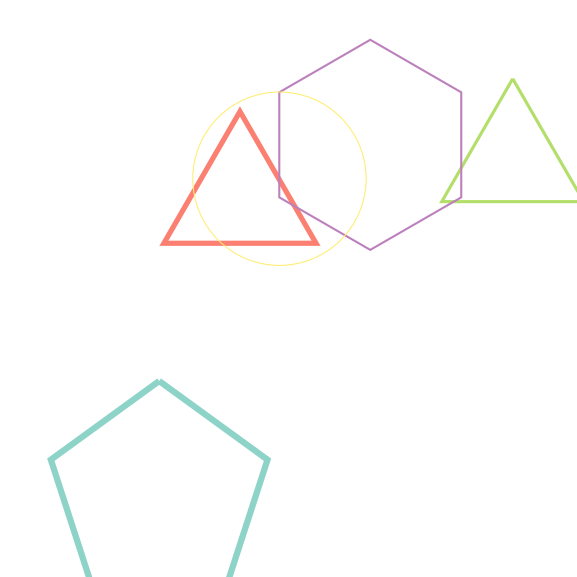[{"shape": "pentagon", "thickness": 3, "radius": 0.99, "center": [0.276, 0.142]}, {"shape": "triangle", "thickness": 2.5, "radius": 0.76, "center": [0.416, 0.654]}, {"shape": "triangle", "thickness": 1.5, "radius": 0.71, "center": [0.888, 0.721]}, {"shape": "hexagon", "thickness": 1, "radius": 0.91, "center": [0.641, 0.748]}, {"shape": "circle", "thickness": 0.5, "radius": 0.75, "center": [0.484, 0.69]}]